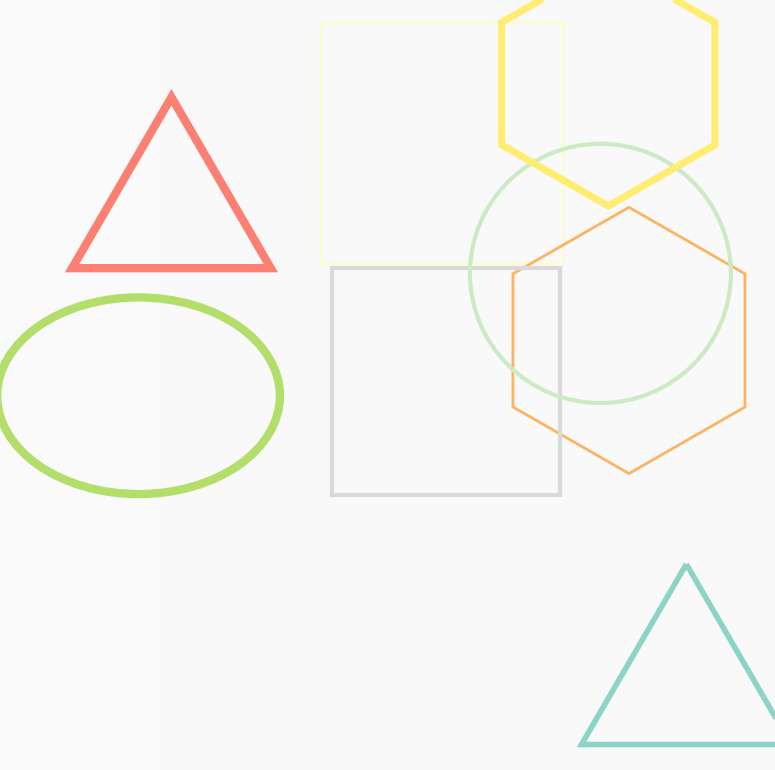[{"shape": "triangle", "thickness": 2, "radius": 0.78, "center": [0.886, 0.111]}, {"shape": "square", "thickness": 0.5, "radius": 0.78, "center": [0.57, 0.815]}, {"shape": "triangle", "thickness": 3, "radius": 0.74, "center": [0.221, 0.726]}, {"shape": "hexagon", "thickness": 1, "radius": 0.86, "center": [0.812, 0.558]}, {"shape": "oval", "thickness": 3, "radius": 0.91, "center": [0.179, 0.486]}, {"shape": "square", "thickness": 1.5, "radius": 0.74, "center": [0.576, 0.505]}, {"shape": "circle", "thickness": 1.5, "radius": 0.84, "center": [0.775, 0.645]}, {"shape": "hexagon", "thickness": 2.5, "radius": 0.79, "center": [0.785, 0.891]}]